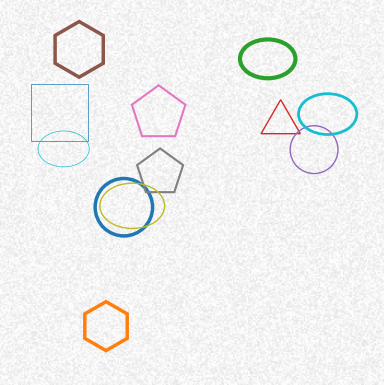[{"shape": "square", "thickness": 0.5, "radius": 0.37, "center": [0.155, 0.709]}, {"shape": "circle", "thickness": 2.5, "radius": 0.37, "center": [0.322, 0.462]}, {"shape": "hexagon", "thickness": 2.5, "radius": 0.32, "center": [0.275, 0.153]}, {"shape": "oval", "thickness": 3, "radius": 0.36, "center": [0.695, 0.847]}, {"shape": "triangle", "thickness": 1, "radius": 0.29, "center": [0.729, 0.682]}, {"shape": "circle", "thickness": 1, "radius": 0.31, "center": [0.816, 0.611]}, {"shape": "hexagon", "thickness": 2.5, "radius": 0.36, "center": [0.206, 0.872]}, {"shape": "pentagon", "thickness": 1.5, "radius": 0.37, "center": [0.412, 0.705]}, {"shape": "pentagon", "thickness": 1.5, "radius": 0.31, "center": [0.416, 0.552]}, {"shape": "oval", "thickness": 1, "radius": 0.42, "center": [0.343, 0.465]}, {"shape": "oval", "thickness": 2, "radius": 0.38, "center": [0.851, 0.704]}, {"shape": "oval", "thickness": 0.5, "radius": 0.33, "center": [0.165, 0.613]}]